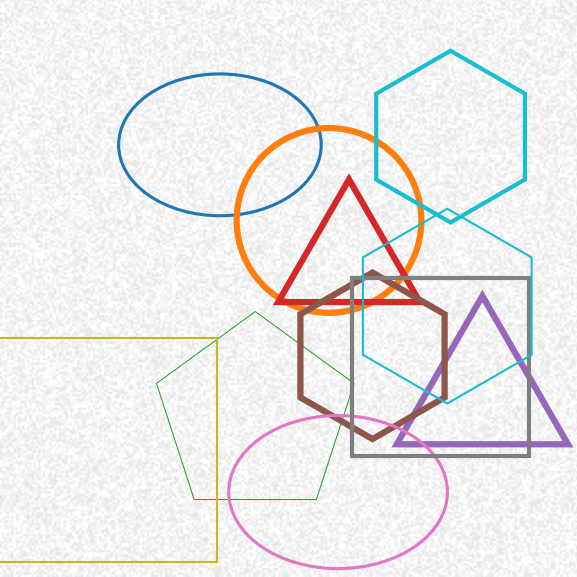[{"shape": "oval", "thickness": 1.5, "radius": 0.88, "center": [0.381, 0.748]}, {"shape": "circle", "thickness": 3, "radius": 0.8, "center": [0.57, 0.617]}, {"shape": "pentagon", "thickness": 0.5, "radius": 0.9, "center": [0.442, 0.28]}, {"shape": "triangle", "thickness": 3, "radius": 0.71, "center": [0.604, 0.547]}, {"shape": "triangle", "thickness": 3, "radius": 0.86, "center": [0.835, 0.315]}, {"shape": "hexagon", "thickness": 3, "radius": 0.72, "center": [0.645, 0.383]}, {"shape": "oval", "thickness": 1.5, "radius": 0.95, "center": [0.585, 0.147]}, {"shape": "square", "thickness": 2, "radius": 0.77, "center": [0.763, 0.364]}, {"shape": "square", "thickness": 1, "radius": 0.97, "center": [0.182, 0.221]}, {"shape": "hexagon", "thickness": 1, "radius": 0.84, "center": [0.775, 0.469]}, {"shape": "hexagon", "thickness": 2, "radius": 0.74, "center": [0.78, 0.763]}]